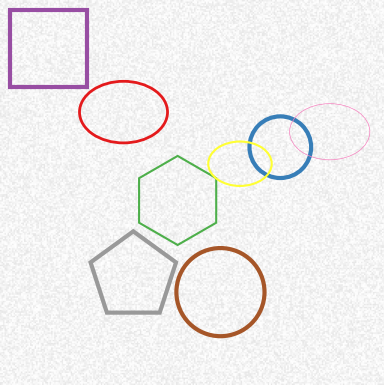[{"shape": "oval", "thickness": 2, "radius": 0.57, "center": [0.321, 0.709]}, {"shape": "circle", "thickness": 3, "radius": 0.4, "center": [0.728, 0.618]}, {"shape": "hexagon", "thickness": 1.5, "radius": 0.58, "center": [0.461, 0.479]}, {"shape": "square", "thickness": 3, "radius": 0.5, "center": [0.127, 0.875]}, {"shape": "oval", "thickness": 1.5, "radius": 0.41, "center": [0.623, 0.575]}, {"shape": "circle", "thickness": 3, "radius": 0.57, "center": [0.573, 0.241]}, {"shape": "oval", "thickness": 0.5, "radius": 0.52, "center": [0.856, 0.658]}, {"shape": "pentagon", "thickness": 3, "radius": 0.58, "center": [0.346, 0.282]}]